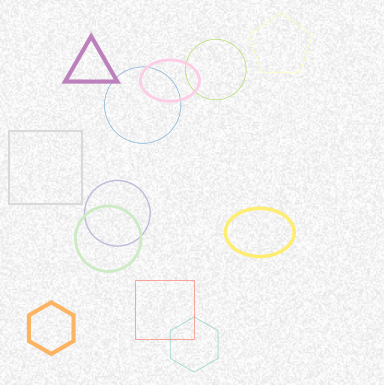[{"shape": "hexagon", "thickness": 0.5, "radius": 0.36, "center": [0.504, 0.105]}, {"shape": "pentagon", "thickness": 0.5, "radius": 0.43, "center": [0.729, 0.882]}, {"shape": "circle", "thickness": 1, "radius": 0.43, "center": [0.305, 0.446]}, {"shape": "square", "thickness": 0.5, "radius": 0.39, "center": [0.427, 0.196]}, {"shape": "circle", "thickness": 0.5, "radius": 0.5, "center": [0.371, 0.727]}, {"shape": "hexagon", "thickness": 3, "radius": 0.33, "center": [0.133, 0.148]}, {"shape": "circle", "thickness": 0.5, "radius": 0.39, "center": [0.561, 0.819]}, {"shape": "oval", "thickness": 2, "radius": 0.38, "center": [0.441, 0.791]}, {"shape": "square", "thickness": 1.5, "radius": 0.48, "center": [0.118, 0.565]}, {"shape": "triangle", "thickness": 3, "radius": 0.39, "center": [0.237, 0.827]}, {"shape": "circle", "thickness": 2, "radius": 0.43, "center": [0.281, 0.38]}, {"shape": "oval", "thickness": 2.5, "radius": 0.45, "center": [0.675, 0.396]}]